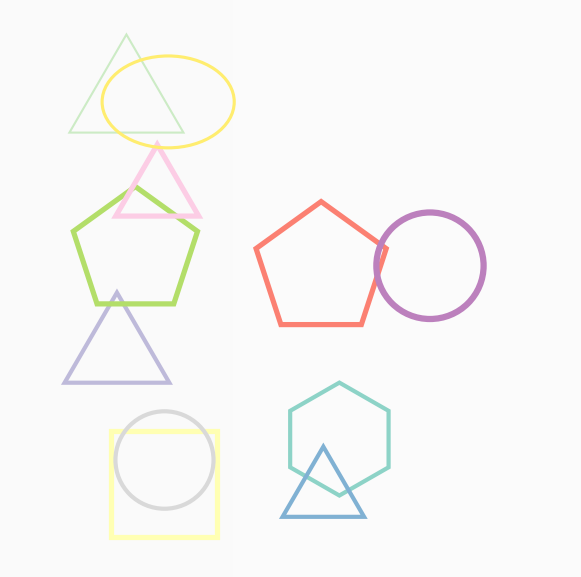[{"shape": "hexagon", "thickness": 2, "radius": 0.49, "center": [0.584, 0.239]}, {"shape": "square", "thickness": 2.5, "radius": 0.46, "center": [0.282, 0.162]}, {"shape": "triangle", "thickness": 2, "radius": 0.52, "center": [0.201, 0.388]}, {"shape": "pentagon", "thickness": 2.5, "radius": 0.59, "center": [0.552, 0.532]}, {"shape": "triangle", "thickness": 2, "radius": 0.4, "center": [0.556, 0.145]}, {"shape": "pentagon", "thickness": 2.5, "radius": 0.56, "center": [0.233, 0.564]}, {"shape": "triangle", "thickness": 2.5, "radius": 0.41, "center": [0.271, 0.666]}, {"shape": "circle", "thickness": 2, "radius": 0.42, "center": [0.283, 0.203]}, {"shape": "circle", "thickness": 3, "radius": 0.46, "center": [0.74, 0.539]}, {"shape": "triangle", "thickness": 1, "radius": 0.57, "center": [0.218, 0.826]}, {"shape": "oval", "thickness": 1.5, "radius": 0.57, "center": [0.289, 0.823]}]